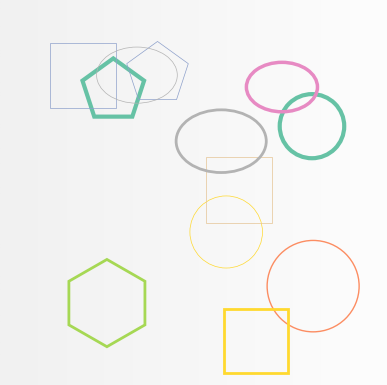[{"shape": "pentagon", "thickness": 3, "radius": 0.42, "center": [0.292, 0.765]}, {"shape": "circle", "thickness": 3, "radius": 0.42, "center": [0.805, 0.672]}, {"shape": "circle", "thickness": 1, "radius": 0.59, "center": [0.808, 0.257]}, {"shape": "square", "thickness": 0.5, "radius": 0.42, "center": [0.213, 0.803]}, {"shape": "pentagon", "thickness": 0.5, "radius": 0.42, "center": [0.406, 0.809]}, {"shape": "oval", "thickness": 2.5, "radius": 0.46, "center": [0.728, 0.774]}, {"shape": "hexagon", "thickness": 2, "radius": 0.57, "center": [0.276, 0.213]}, {"shape": "square", "thickness": 2, "radius": 0.41, "center": [0.661, 0.115]}, {"shape": "circle", "thickness": 0.5, "radius": 0.47, "center": [0.584, 0.397]}, {"shape": "square", "thickness": 0.5, "radius": 0.43, "center": [0.617, 0.507]}, {"shape": "oval", "thickness": 2, "radius": 0.58, "center": [0.571, 0.633]}, {"shape": "oval", "thickness": 0.5, "radius": 0.52, "center": [0.353, 0.805]}]